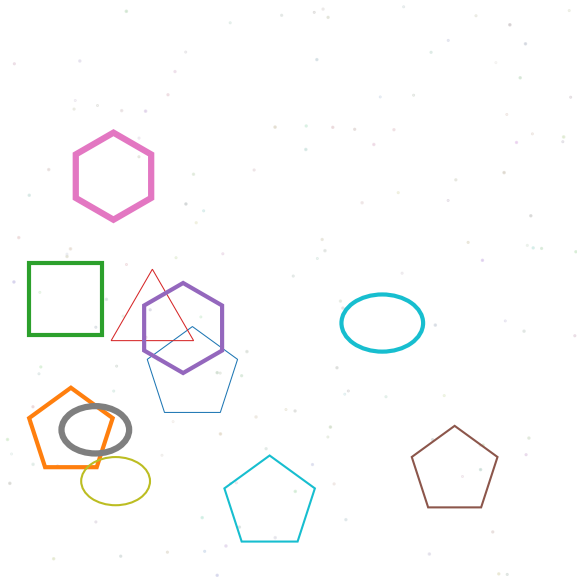[{"shape": "pentagon", "thickness": 0.5, "radius": 0.41, "center": [0.333, 0.351]}, {"shape": "pentagon", "thickness": 2, "radius": 0.38, "center": [0.123, 0.252]}, {"shape": "square", "thickness": 2, "radius": 0.32, "center": [0.113, 0.481]}, {"shape": "triangle", "thickness": 0.5, "radius": 0.41, "center": [0.264, 0.451]}, {"shape": "hexagon", "thickness": 2, "radius": 0.39, "center": [0.317, 0.431]}, {"shape": "pentagon", "thickness": 1, "radius": 0.39, "center": [0.787, 0.184]}, {"shape": "hexagon", "thickness": 3, "radius": 0.38, "center": [0.196, 0.694]}, {"shape": "oval", "thickness": 3, "radius": 0.29, "center": [0.165, 0.255]}, {"shape": "oval", "thickness": 1, "radius": 0.3, "center": [0.2, 0.166]}, {"shape": "pentagon", "thickness": 1, "radius": 0.41, "center": [0.467, 0.128]}, {"shape": "oval", "thickness": 2, "radius": 0.35, "center": [0.662, 0.44]}]